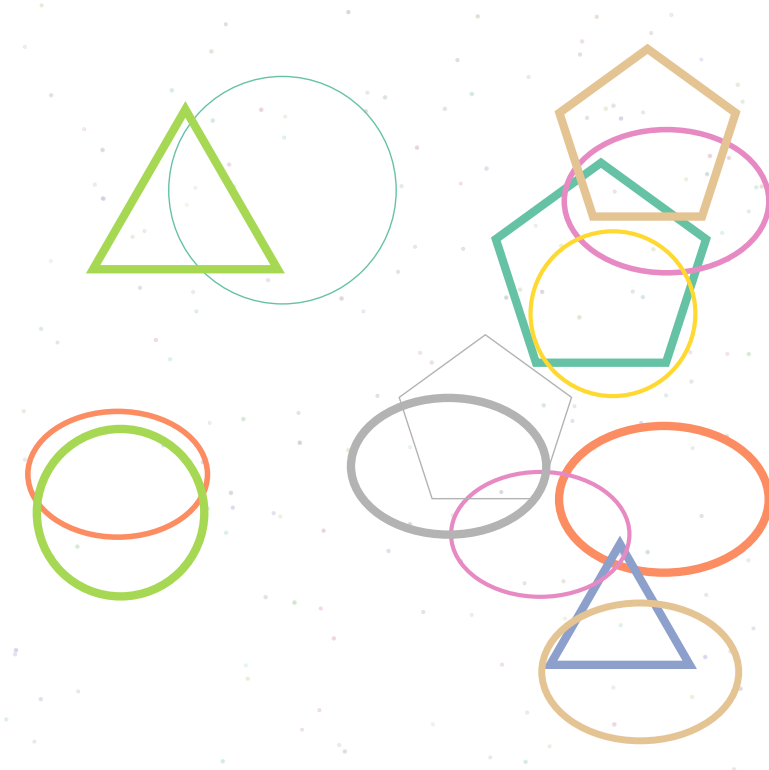[{"shape": "circle", "thickness": 0.5, "radius": 0.74, "center": [0.367, 0.753]}, {"shape": "pentagon", "thickness": 3, "radius": 0.72, "center": [0.78, 0.645]}, {"shape": "oval", "thickness": 3, "radius": 0.68, "center": [0.862, 0.352]}, {"shape": "oval", "thickness": 2, "radius": 0.58, "center": [0.153, 0.384]}, {"shape": "triangle", "thickness": 3, "radius": 0.52, "center": [0.805, 0.189]}, {"shape": "oval", "thickness": 2, "radius": 0.66, "center": [0.866, 0.739]}, {"shape": "oval", "thickness": 1.5, "radius": 0.58, "center": [0.702, 0.306]}, {"shape": "circle", "thickness": 3, "radius": 0.54, "center": [0.157, 0.334]}, {"shape": "triangle", "thickness": 3, "radius": 0.69, "center": [0.241, 0.72]}, {"shape": "circle", "thickness": 1.5, "radius": 0.54, "center": [0.796, 0.593]}, {"shape": "pentagon", "thickness": 3, "radius": 0.6, "center": [0.841, 0.816]}, {"shape": "oval", "thickness": 2.5, "radius": 0.64, "center": [0.831, 0.127]}, {"shape": "oval", "thickness": 3, "radius": 0.63, "center": [0.583, 0.394]}, {"shape": "pentagon", "thickness": 0.5, "radius": 0.59, "center": [0.63, 0.448]}]